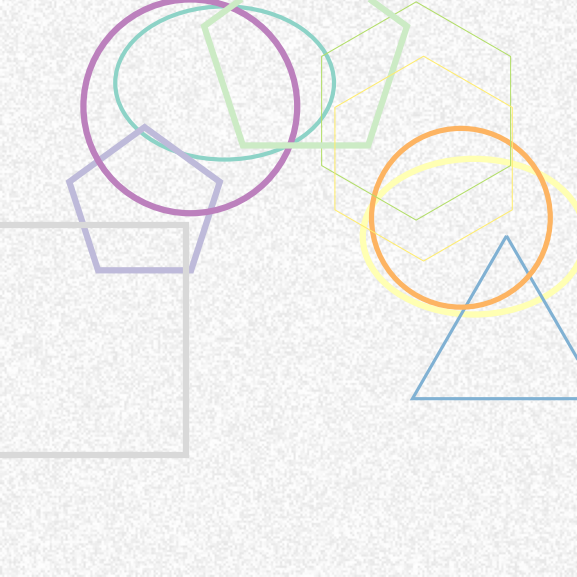[{"shape": "oval", "thickness": 2, "radius": 0.95, "center": [0.389, 0.855]}, {"shape": "oval", "thickness": 3, "radius": 0.96, "center": [0.821, 0.589]}, {"shape": "pentagon", "thickness": 3, "radius": 0.69, "center": [0.25, 0.642]}, {"shape": "triangle", "thickness": 1.5, "radius": 0.94, "center": [0.877, 0.403]}, {"shape": "circle", "thickness": 2.5, "radius": 0.77, "center": [0.798, 0.622]}, {"shape": "hexagon", "thickness": 0.5, "radius": 0.94, "center": [0.721, 0.807]}, {"shape": "square", "thickness": 3, "radius": 1.0, "center": [0.123, 0.411]}, {"shape": "circle", "thickness": 3, "radius": 0.93, "center": [0.33, 0.815]}, {"shape": "pentagon", "thickness": 3, "radius": 0.92, "center": [0.529, 0.897]}, {"shape": "hexagon", "thickness": 0.5, "radius": 0.89, "center": [0.734, 0.724]}]